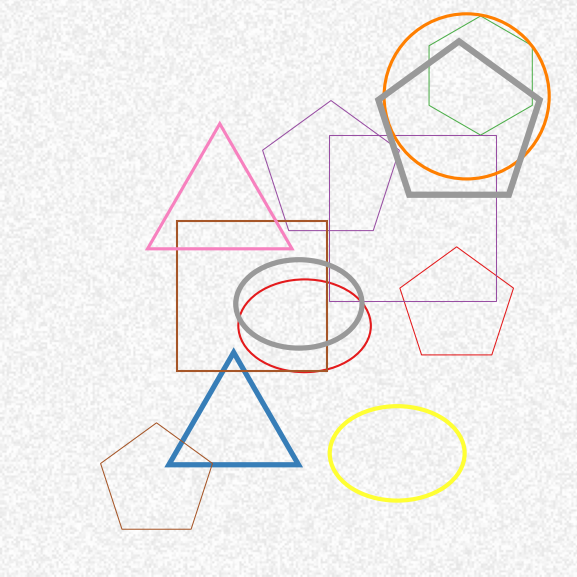[{"shape": "pentagon", "thickness": 0.5, "radius": 0.52, "center": [0.791, 0.468]}, {"shape": "oval", "thickness": 1, "radius": 0.57, "center": [0.527, 0.435]}, {"shape": "triangle", "thickness": 2.5, "radius": 0.65, "center": [0.405, 0.259]}, {"shape": "hexagon", "thickness": 0.5, "radius": 0.52, "center": [0.832, 0.868]}, {"shape": "square", "thickness": 0.5, "radius": 0.72, "center": [0.714, 0.622]}, {"shape": "pentagon", "thickness": 0.5, "radius": 0.62, "center": [0.573, 0.701]}, {"shape": "circle", "thickness": 1.5, "radius": 0.71, "center": [0.808, 0.832]}, {"shape": "oval", "thickness": 2, "radius": 0.58, "center": [0.688, 0.214]}, {"shape": "pentagon", "thickness": 0.5, "radius": 0.51, "center": [0.271, 0.165]}, {"shape": "square", "thickness": 1, "radius": 0.65, "center": [0.436, 0.487]}, {"shape": "triangle", "thickness": 1.5, "radius": 0.72, "center": [0.381, 0.64]}, {"shape": "oval", "thickness": 2.5, "radius": 0.55, "center": [0.518, 0.473]}, {"shape": "pentagon", "thickness": 3, "radius": 0.73, "center": [0.795, 0.781]}]